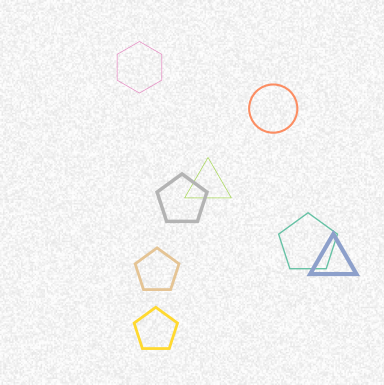[{"shape": "pentagon", "thickness": 1, "radius": 0.4, "center": [0.8, 0.367]}, {"shape": "circle", "thickness": 1.5, "radius": 0.31, "center": [0.71, 0.718]}, {"shape": "triangle", "thickness": 3, "radius": 0.35, "center": [0.866, 0.323]}, {"shape": "hexagon", "thickness": 0.5, "radius": 0.33, "center": [0.362, 0.825]}, {"shape": "triangle", "thickness": 0.5, "radius": 0.35, "center": [0.54, 0.521]}, {"shape": "pentagon", "thickness": 2, "radius": 0.3, "center": [0.405, 0.143]}, {"shape": "pentagon", "thickness": 2, "radius": 0.3, "center": [0.408, 0.296]}, {"shape": "pentagon", "thickness": 2.5, "radius": 0.34, "center": [0.473, 0.48]}]